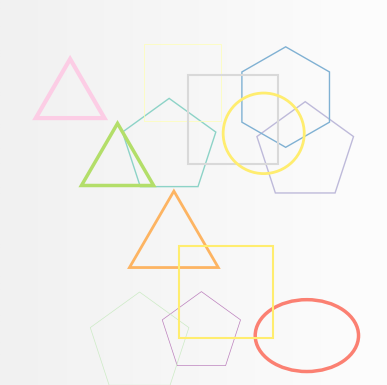[{"shape": "pentagon", "thickness": 1, "radius": 0.63, "center": [0.436, 0.618]}, {"shape": "square", "thickness": 0.5, "radius": 0.5, "center": [0.471, 0.786]}, {"shape": "pentagon", "thickness": 1, "radius": 0.66, "center": [0.788, 0.605]}, {"shape": "oval", "thickness": 2.5, "radius": 0.67, "center": [0.792, 0.128]}, {"shape": "hexagon", "thickness": 1, "radius": 0.65, "center": [0.737, 0.748]}, {"shape": "triangle", "thickness": 2, "radius": 0.66, "center": [0.449, 0.371]}, {"shape": "triangle", "thickness": 2.5, "radius": 0.54, "center": [0.303, 0.572]}, {"shape": "triangle", "thickness": 3, "radius": 0.51, "center": [0.181, 0.744]}, {"shape": "square", "thickness": 1.5, "radius": 0.58, "center": [0.602, 0.69]}, {"shape": "pentagon", "thickness": 0.5, "radius": 0.53, "center": [0.52, 0.136]}, {"shape": "pentagon", "thickness": 0.5, "radius": 0.67, "center": [0.36, 0.108]}, {"shape": "square", "thickness": 1.5, "radius": 0.6, "center": [0.583, 0.242]}, {"shape": "circle", "thickness": 2, "radius": 0.52, "center": [0.68, 0.654]}]